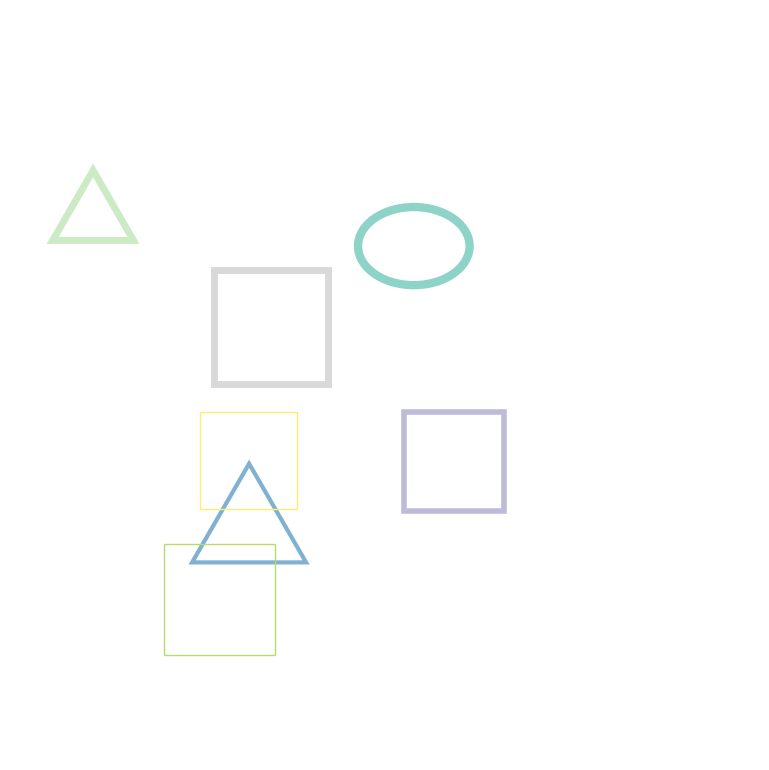[{"shape": "oval", "thickness": 3, "radius": 0.36, "center": [0.537, 0.68]}, {"shape": "square", "thickness": 2, "radius": 0.32, "center": [0.589, 0.401]}, {"shape": "triangle", "thickness": 1.5, "radius": 0.43, "center": [0.324, 0.312]}, {"shape": "square", "thickness": 0.5, "radius": 0.36, "center": [0.285, 0.222]}, {"shape": "square", "thickness": 2.5, "radius": 0.37, "center": [0.352, 0.575]}, {"shape": "triangle", "thickness": 2.5, "radius": 0.3, "center": [0.121, 0.718]}, {"shape": "square", "thickness": 0.5, "radius": 0.31, "center": [0.322, 0.402]}]